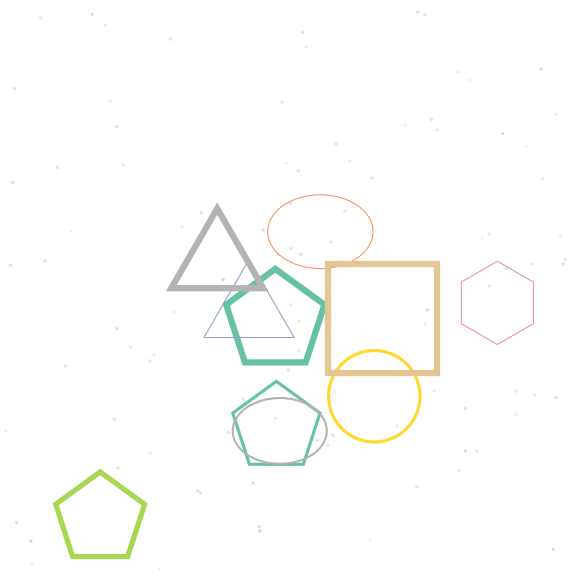[{"shape": "pentagon", "thickness": 3, "radius": 0.45, "center": [0.477, 0.444]}, {"shape": "pentagon", "thickness": 1.5, "radius": 0.4, "center": [0.479, 0.259]}, {"shape": "oval", "thickness": 0.5, "radius": 0.46, "center": [0.555, 0.598]}, {"shape": "triangle", "thickness": 0.5, "radius": 0.45, "center": [0.431, 0.46]}, {"shape": "hexagon", "thickness": 0.5, "radius": 0.36, "center": [0.861, 0.475]}, {"shape": "pentagon", "thickness": 2.5, "radius": 0.4, "center": [0.173, 0.101]}, {"shape": "circle", "thickness": 1.5, "radius": 0.4, "center": [0.648, 0.313]}, {"shape": "square", "thickness": 3, "radius": 0.47, "center": [0.662, 0.447]}, {"shape": "triangle", "thickness": 3, "radius": 0.46, "center": [0.376, 0.546]}, {"shape": "oval", "thickness": 1, "radius": 0.41, "center": [0.484, 0.253]}]